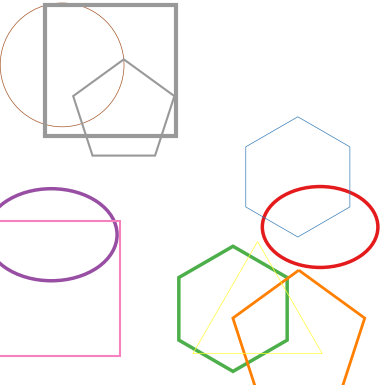[{"shape": "oval", "thickness": 2.5, "radius": 0.75, "center": [0.831, 0.41]}, {"shape": "hexagon", "thickness": 0.5, "radius": 0.78, "center": [0.774, 0.541]}, {"shape": "hexagon", "thickness": 2.5, "radius": 0.81, "center": [0.605, 0.198]}, {"shape": "oval", "thickness": 2.5, "radius": 0.85, "center": [0.133, 0.39]}, {"shape": "pentagon", "thickness": 2, "radius": 0.9, "center": [0.776, 0.118]}, {"shape": "triangle", "thickness": 0.5, "radius": 0.97, "center": [0.669, 0.179]}, {"shape": "circle", "thickness": 0.5, "radius": 0.8, "center": [0.161, 0.831]}, {"shape": "square", "thickness": 1.5, "radius": 0.87, "center": [0.136, 0.251]}, {"shape": "pentagon", "thickness": 1.5, "radius": 0.69, "center": [0.322, 0.708]}, {"shape": "square", "thickness": 3, "radius": 0.85, "center": [0.287, 0.818]}]